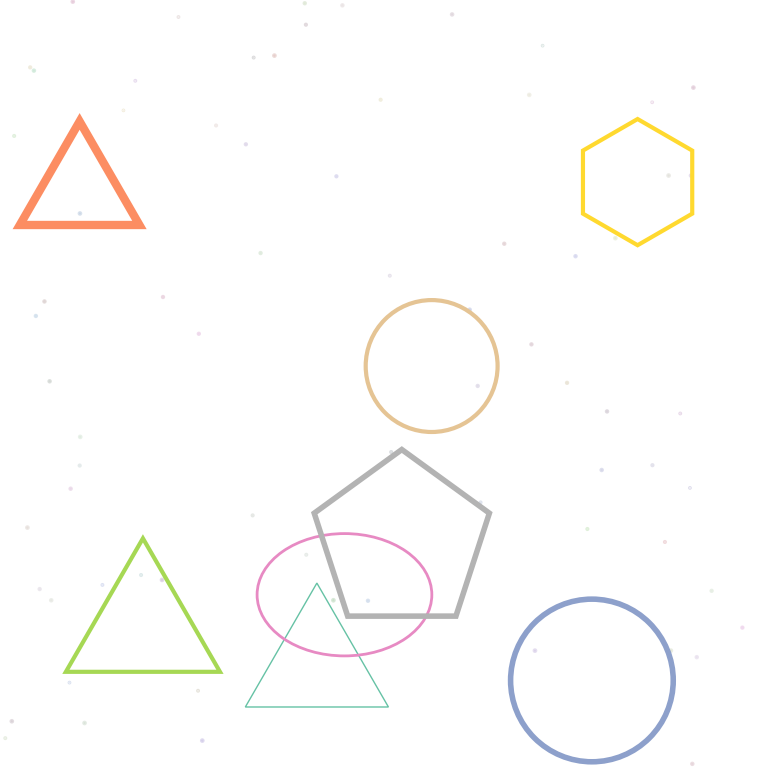[{"shape": "triangle", "thickness": 0.5, "radius": 0.54, "center": [0.412, 0.135]}, {"shape": "triangle", "thickness": 3, "radius": 0.45, "center": [0.103, 0.753]}, {"shape": "circle", "thickness": 2, "radius": 0.53, "center": [0.769, 0.116]}, {"shape": "oval", "thickness": 1, "radius": 0.57, "center": [0.447, 0.228]}, {"shape": "triangle", "thickness": 1.5, "radius": 0.58, "center": [0.186, 0.185]}, {"shape": "hexagon", "thickness": 1.5, "radius": 0.41, "center": [0.828, 0.763]}, {"shape": "circle", "thickness": 1.5, "radius": 0.43, "center": [0.561, 0.525]}, {"shape": "pentagon", "thickness": 2, "radius": 0.6, "center": [0.522, 0.297]}]